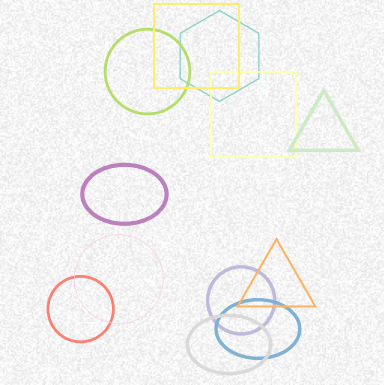[{"shape": "hexagon", "thickness": 1, "radius": 0.59, "center": [0.57, 0.855]}, {"shape": "square", "thickness": 1.5, "radius": 0.55, "center": [0.659, 0.702]}, {"shape": "circle", "thickness": 2.5, "radius": 0.44, "center": [0.626, 0.22]}, {"shape": "circle", "thickness": 2, "radius": 0.43, "center": [0.209, 0.197]}, {"shape": "oval", "thickness": 2.5, "radius": 0.54, "center": [0.67, 0.145]}, {"shape": "triangle", "thickness": 1.5, "radius": 0.58, "center": [0.718, 0.262]}, {"shape": "circle", "thickness": 2, "radius": 0.55, "center": [0.383, 0.814]}, {"shape": "circle", "thickness": 0.5, "radius": 0.58, "center": [0.308, 0.275]}, {"shape": "oval", "thickness": 2.5, "radius": 0.54, "center": [0.595, 0.105]}, {"shape": "oval", "thickness": 3, "radius": 0.55, "center": [0.323, 0.495]}, {"shape": "triangle", "thickness": 2.5, "radius": 0.52, "center": [0.841, 0.661]}, {"shape": "square", "thickness": 1.5, "radius": 0.55, "center": [0.511, 0.881]}]